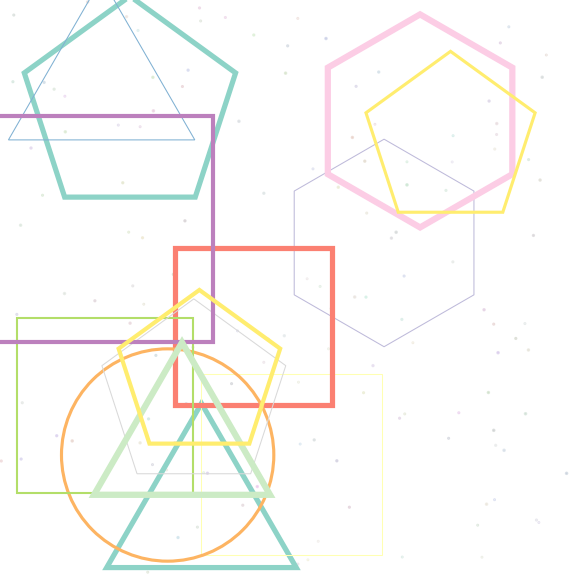[{"shape": "triangle", "thickness": 2.5, "radius": 0.95, "center": [0.349, 0.111]}, {"shape": "pentagon", "thickness": 2.5, "radius": 0.96, "center": [0.225, 0.813]}, {"shape": "square", "thickness": 0.5, "radius": 0.78, "center": [0.505, 0.195]}, {"shape": "hexagon", "thickness": 0.5, "radius": 0.9, "center": [0.665, 0.578]}, {"shape": "square", "thickness": 2.5, "radius": 0.68, "center": [0.439, 0.433]}, {"shape": "triangle", "thickness": 0.5, "radius": 0.93, "center": [0.176, 0.85]}, {"shape": "circle", "thickness": 1.5, "radius": 0.92, "center": [0.29, 0.211]}, {"shape": "square", "thickness": 1, "radius": 0.76, "center": [0.182, 0.297]}, {"shape": "hexagon", "thickness": 3, "radius": 0.92, "center": [0.727, 0.79]}, {"shape": "pentagon", "thickness": 0.5, "radius": 0.84, "center": [0.336, 0.314]}, {"shape": "square", "thickness": 2, "radius": 0.98, "center": [0.173, 0.602]}, {"shape": "triangle", "thickness": 3, "radius": 0.88, "center": [0.315, 0.23]}, {"shape": "pentagon", "thickness": 1.5, "radius": 0.77, "center": [0.78, 0.756]}, {"shape": "pentagon", "thickness": 2, "radius": 0.74, "center": [0.345, 0.35]}]